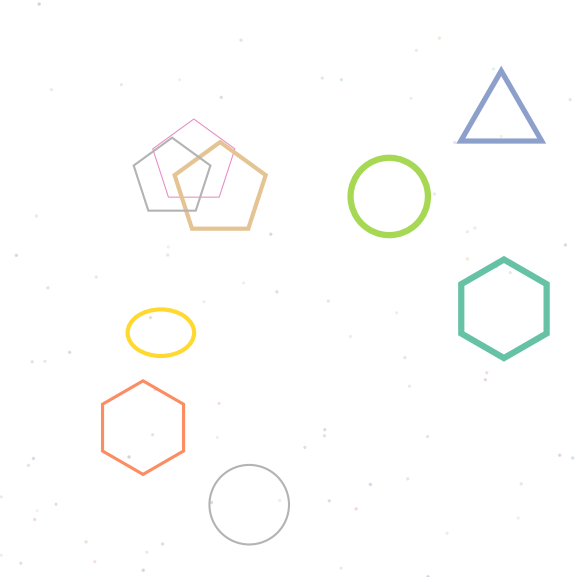[{"shape": "hexagon", "thickness": 3, "radius": 0.43, "center": [0.873, 0.464]}, {"shape": "hexagon", "thickness": 1.5, "radius": 0.4, "center": [0.248, 0.259]}, {"shape": "triangle", "thickness": 2.5, "radius": 0.4, "center": [0.868, 0.795]}, {"shape": "pentagon", "thickness": 0.5, "radius": 0.37, "center": [0.336, 0.718]}, {"shape": "circle", "thickness": 3, "radius": 0.33, "center": [0.674, 0.659]}, {"shape": "oval", "thickness": 2, "radius": 0.29, "center": [0.279, 0.423]}, {"shape": "pentagon", "thickness": 2, "radius": 0.41, "center": [0.381, 0.67]}, {"shape": "circle", "thickness": 1, "radius": 0.34, "center": [0.432, 0.125]}, {"shape": "pentagon", "thickness": 1, "radius": 0.35, "center": [0.298, 0.691]}]